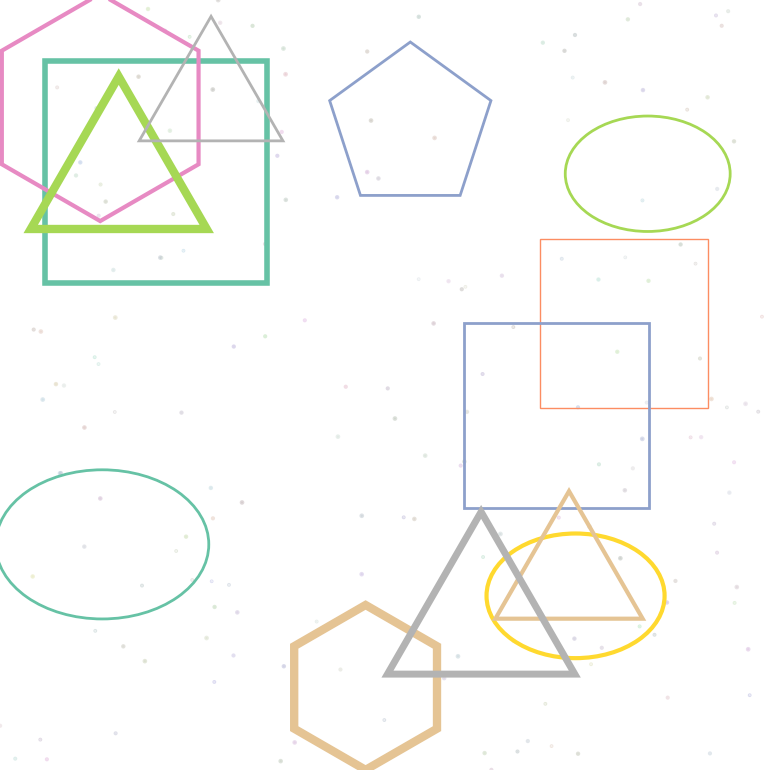[{"shape": "oval", "thickness": 1, "radius": 0.69, "center": [0.133, 0.293]}, {"shape": "square", "thickness": 2, "radius": 0.72, "center": [0.202, 0.777]}, {"shape": "square", "thickness": 0.5, "radius": 0.55, "center": [0.811, 0.58]}, {"shape": "pentagon", "thickness": 1, "radius": 0.55, "center": [0.533, 0.835]}, {"shape": "square", "thickness": 1, "radius": 0.6, "center": [0.723, 0.461]}, {"shape": "hexagon", "thickness": 1.5, "radius": 0.74, "center": [0.13, 0.86]}, {"shape": "oval", "thickness": 1, "radius": 0.54, "center": [0.841, 0.774]}, {"shape": "triangle", "thickness": 3, "radius": 0.66, "center": [0.154, 0.769]}, {"shape": "oval", "thickness": 1.5, "radius": 0.58, "center": [0.747, 0.226]}, {"shape": "hexagon", "thickness": 3, "radius": 0.54, "center": [0.475, 0.107]}, {"shape": "triangle", "thickness": 1.5, "radius": 0.55, "center": [0.739, 0.252]}, {"shape": "triangle", "thickness": 1, "radius": 0.54, "center": [0.274, 0.871]}, {"shape": "triangle", "thickness": 2.5, "radius": 0.7, "center": [0.625, 0.195]}]